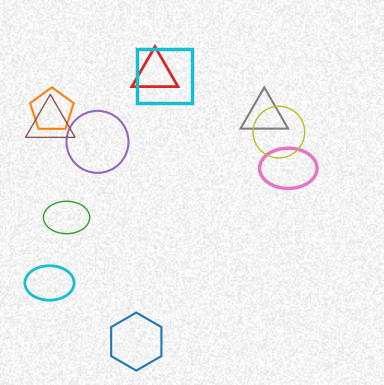[{"shape": "hexagon", "thickness": 1.5, "radius": 0.38, "center": [0.354, 0.113]}, {"shape": "pentagon", "thickness": 1.5, "radius": 0.3, "center": [0.135, 0.714]}, {"shape": "oval", "thickness": 1, "radius": 0.3, "center": [0.173, 0.435]}, {"shape": "triangle", "thickness": 2, "radius": 0.35, "center": [0.402, 0.81]}, {"shape": "circle", "thickness": 1.5, "radius": 0.4, "center": [0.253, 0.632]}, {"shape": "triangle", "thickness": 1, "radius": 0.37, "center": [0.131, 0.68]}, {"shape": "oval", "thickness": 2.5, "radius": 0.37, "center": [0.749, 0.563]}, {"shape": "triangle", "thickness": 1.5, "radius": 0.36, "center": [0.687, 0.702]}, {"shape": "circle", "thickness": 1, "radius": 0.34, "center": [0.724, 0.657]}, {"shape": "oval", "thickness": 2, "radius": 0.32, "center": [0.129, 0.265]}, {"shape": "square", "thickness": 2.5, "radius": 0.36, "center": [0.428, 0.803]}]